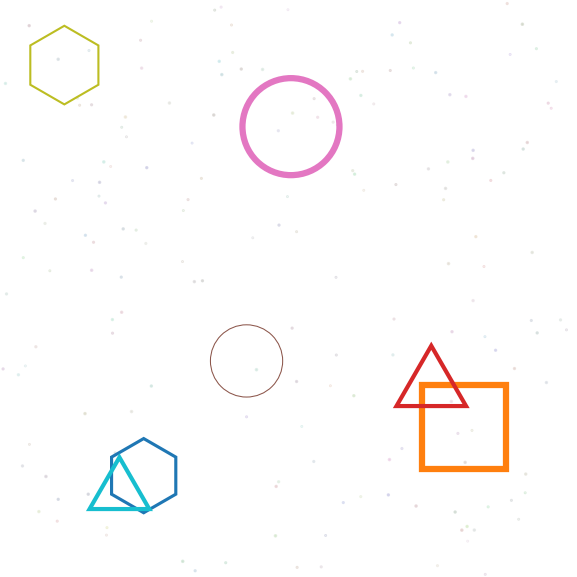[{"shape": "hexagon", "thickness": 1.5, "radius": 0.32, "center": [0.249, 0.175]}, {"shape": "square", "thickness": 3, "radius": 0.36, "center": [0.803, 0.26]}, {"shape": "triangle", "thickness": 2, "radius": 0.35, "center": [0.747, 0.331]}, {"shape": "circle", "thickness": 0.5, "radius": 0.31, "center": [0.427, 0.374]}, {"shape": "circle", "thickness": 3, "radius": 0.42, "center": [0.504, 0.78]}, {"shape": "hexagon", "thickness": 1, "radius": 0.34, "center": [0.111, 0.886]}, {"shape": "triangle", "thickness": 2, "radius": 0.3, "center": [0.207, 0.148]}]